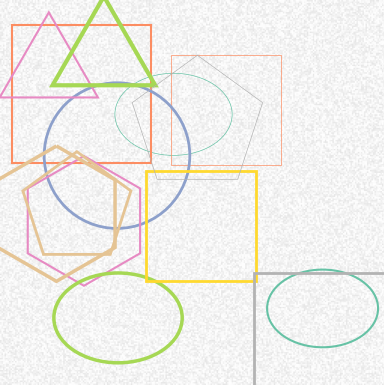[{"shape": "oval", "thickness": 0.5, "radius": 0.76, "center": [0.451, 0.703]}, {"shape": "oval", "thickness": 1.5, "radius": 0.72, "center": [0.838, 0.199]}, {"shape": "square", "thickness": 0.5, "radius": 0.71, "center": [0.588, 0.715]}, {"shape": "square", "thickness": 1.5, "radius": 0.9, "center": [0.211, 0.756]}, {"shape": "circle", "thickness": 2, "radius": 0.95, "center": [0.304, 0.596]}, {"shape": "triangle", "thickness": 1.5, "radius": 0.74, "center": [0.127, 0.821]}, {"shape": "hexagon", "thickness": 1.5, "radius": 0.84, "center": [0.218, 0.426]}, {"shape": "oval", "thickness": 2.5, "radius": 0.83, "center": [0.307, 0.174]}, {"shape": "triangle", "thickness": 3, "radius": 0.77, "center": [0.27, 0.855]}, {"shape": "square", "thickness": 2, "radius": 0.72, "center": [0.522, 0.412]}, {"shape": "pentagon", "thickness": 2, "radius": 0.74, "center": [0.2, 0.459]}, {"shape": "hexagon", "thickness": 2.5, "radius": 0.88, "center": [0.147, 0.445]}, {"shape": "square", "thickness": 2, "radius": 0.9, "center": [0.841, 0.11]}, {"shape": "pentagon", "thickness": 0.5, "radius": 0.89, "center": [0.513, 0.678]}]